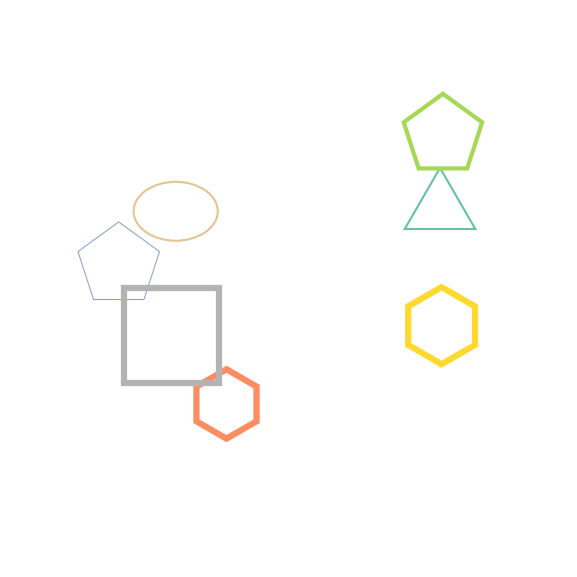[{"shape": "triangle", "thickness": 1, "radius": 0.35, "center": [0.762, 0.638]}, {"shape": "hexagon", "thickness": 3, "radius": 0.3, "center": [0.392, 0.3]}, {"shape": "pentagon", "thickness": 0.5, "radius": 0.37, "center": [0.206, 0.541]}, {"shape": "pentagon", "thickness": 2, "radius": 0.36, "center": [0.767, 0.765]}, {"shape": "hexagon", "thickness": 3, "radius": 0.33, "center": [0.765, 0.435]}, {"shape": "oval", "thickness": 1, "radius": 0.36, "center": [0.304, 0.633]}, {"shape": "square", "thickness": 3, "radius": 0.41, "center": [0.297, 0.418]}]